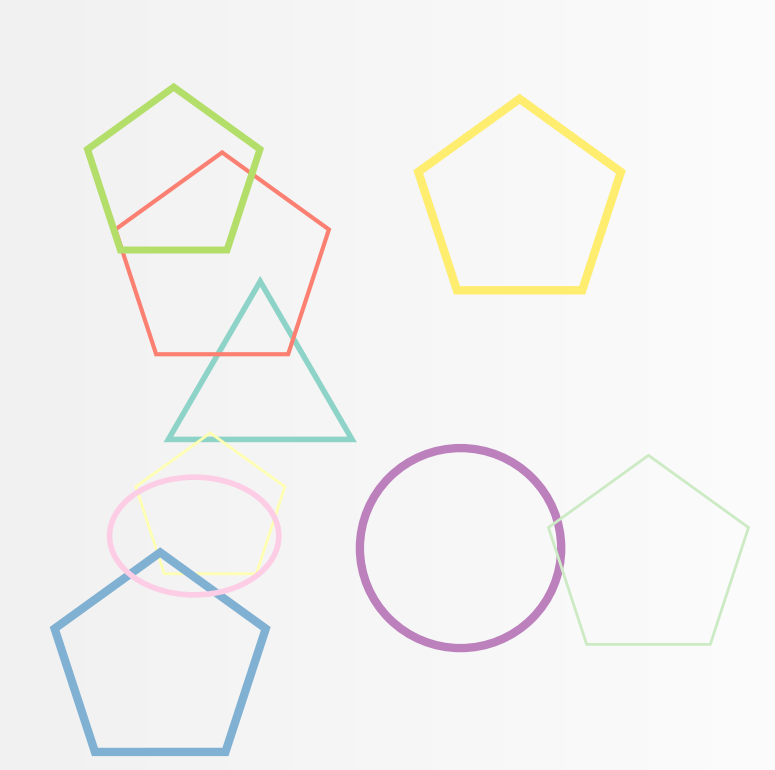[{"shape": "triangle", "thickness": 2, "radius": 0.68, "center": [0.336, 0.498]}, {"shape": "pentagon", "thickness": 1, "radius": 0.51, "center": [0.271, 0.337]}, {"shape": "pentagon", "thickness": 1.5, "radius": 0.72, "center": [0.287, 0.657]}, {"shape": "pentagon", "thickness": 3, "radius": 0.72, "center": [0.207, 0.139]}, {"shape": "pentagon", "thickness": 2.5, "radius": 0.58, "center": [0.224, 0.77]}, {"shape": "oval", "thickness": 2, "radius": 0.55, "center": [0.251, 0.304]}, {"shape": "circle", "thickness": 3, "radius": 0.65, "center": [0.594, 0.288]}, {"shape": "pentagon", "thickness": 1, "radius": 0.68, "center": [0.837, 0.273]}, {"shape": "pentagon", "thickness": 3, "radius": 0.69, "center": [0.67, 0.734]}]